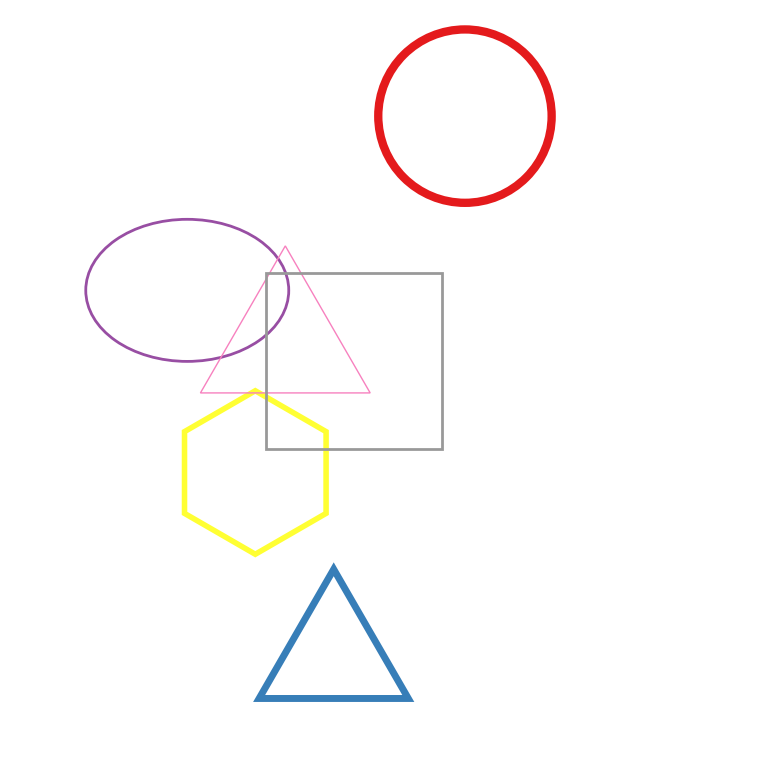[{"shape": "circle", "thickness": 3, "radius": 0.56, "center": [0.604, 0.849]}, {"shape": "triangle", "thickness": 2.5, "radius": 0.56, "center": [0.433, 0.149]}, {"shape": "oval", "thickness": 1, "radius": 0.66, "center": [0.243, 0.623]}, {"shape": "hexagon", "thickness": 2, "radius": 0.53, "center": [0.332, 0.386]}, {"shape": "triangle", "thickness": 0.5, "radius": 0.64, "center": [0.371, 0.553]}, {"shape": "square", "thickness": 1, "radius": 0.57, "center": [0.46, 0.531]}]